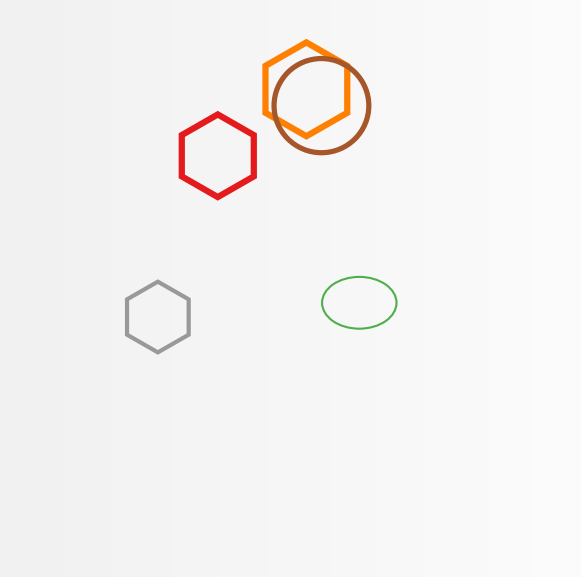[{"shape": "hexagon", "thickness": 3, "radius": 0.36, "center": [0.375, 0.729]}, {"shape": "oval", "thickness": 1, "radius": 0.32, "center": [0.618, 0.475]}, {"shape": "hexagon", "thickness": 3, "radius": 0.41, "center": [0.527, 0.844]}, {"shape": "circle", "thickness": 2.5, "radius": 0.41, "center": [0.553, 0.816]}, {"shape": "hexagon", "thickness": 2, "radius": 0.31, "center": [0.272, 0.45]}]